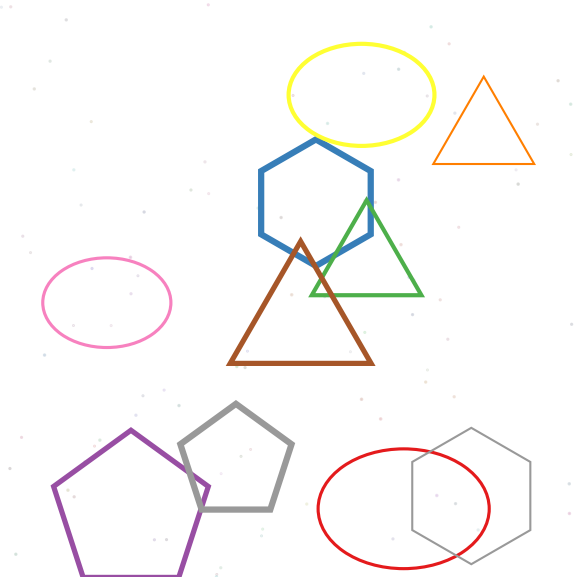[{"shape": "oval", "thickness": 1.5, "radius": 0.74, "center": [0.699, 0.118]}, {"shape": "hexagon", "thickness": 3, "radius": 0.55, "center": [0.547, 0.648]}, {"shape": "triangle", "thickness": 2, "radius": 0.55, "center": [0.635, 0.543]}, {"shape": "pentagon", "thickness": 2.5, "radius": 0.7, "center": [0.227, 0.113]}, {"shape": "triangle", "thickness": 1, "radius": 0.5, "center": [0.838, 0.766]}, {"shape": "oval", "thickness": 2, "radius": 0.63, "center": [0.626, 0.835]}, {"shape": "triangle", "thickness": 2.5, "radius": 0.7, "center": [0.521, 0.44]}, {"shape": "oval", "thickness": 1.5, "radius": 0.55, "center": [0.185, 0.475]}, {"shape": "hexagon", "thickness": 1, "radius": 0.59, "center": [0.816, 0.14]}, {"shape": "pentagon", "thickness": 3, "radius": 0.51, "center": [0.409, 0.199]}]